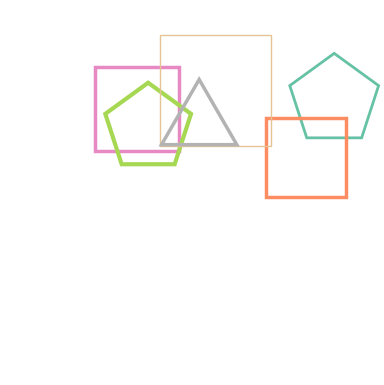[{"shape": "pentagon", "thickness": 2, "radius": 0.61, "center": [0.868, 0.74]}, {"shape": "square", "thickness": 2.5, "radius": 0.52, "center": [0.794, 0.591]}, {"shape": "square", "thickness": 2.5, "radius": 0.54, "center": [0.355, 0.717]}, {"shape": "pentagon", "thickness": 3, "radius": 0.59, "center": [0.385, 0.668]}, {"shape": "square", "thickness": 1, "radius": 0.72, "center": [0.561, 0.765]}, {"shape": "triangle", "thickness": 2.5, "radius": 0.56, "center": [0.517, 0.681]}]